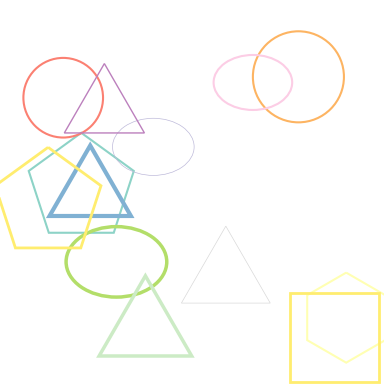[{"shape": "pentagon", "thickness": 1.5, "radius": 0.72, "center": [0.211, 0.512]}, {"shape": "hexagon", "thickness": 1.5, "radius": 0.58, "center": [0.899, 0.175]}, {"shape": "oval", "thickness": 0.5, "radius": 0.53, "center": [0.398, 0.619]}, {"shape": "circle", "thickness": 1.5, "radius": 0.52, "center": [0.164, 0.746]}, {"shape": "triangle", "thickness": 3, "radius": 0.61, "center": [0.234, 0.5]}, {"shape": "circle", "thickness": 1.5, "radius": 0.59, "center": [0.775, 0.8]}, {"shape": "oval", "thickness": 2.5, "radius": 0.65, "center": [0.302, 0.32]}, {"shape": "oval", "thickness": 1.5, "radius": 0.51, "center": [0.657, 0.786]}, {"shape": "triangle", "thickness": 0.5, "radius": 0.67, "center": [0.587, 0.279]}, {"shape": "triangle", "thickness": 1, "radius": 0.6, "center": [0.271, 0.715]}, {"shape": "triangle", "thickness": 2.5, "radius": 0.69, "center": [0.378, 0.145]}, {"shape": "pentagon", "thickness": 2, "radius": 0.72, "center": [0.125, 0.473]}, {"shape": "square", "thickness": 2, "radius": 0.58, "center": [0.869, 0.123]}]